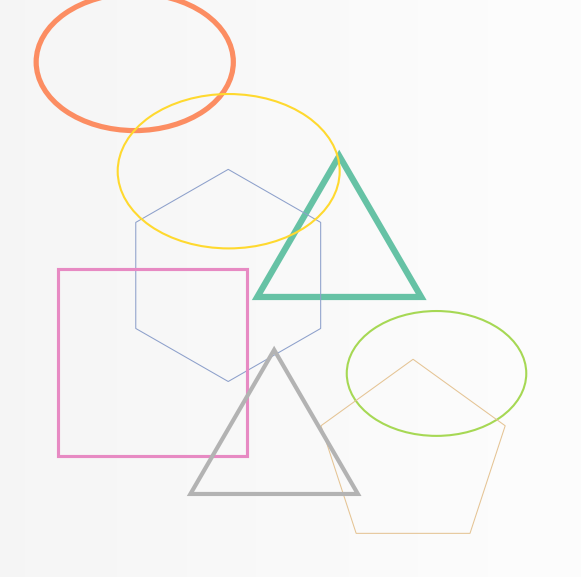[{"shape": "triangle", "thickness": 3, "radius": 0.81, "center": [0.584, 0.566]}, {"shape": "oval", "thickness": 2.5, "radius": 0.85, "center": [0.232, 0.892]}, {"shape": "hexagon", "thickness": 0.5, "radius": 0.92, "center": [0.393, 0.522]}, {"shape": "square", "thickness": 1.5, "radius": 0.81, "center": [0.262, 0.371]}, {"shape": "oval", "thickness": 1, "radius": 0.77, "center": [0.751, 0.352]}, {"shape": "oval", "thickness": 1, "radius": 0.95, "center": [0.393, 0.703]}, {"shape": "pentagon", "thickness": 0.5, "radius": 0.83, "center": [0.711, 0.21]}, {"shape": "triangle", "thickness": 2, "radius": 0.83, "center": [0.472, 0.227]}]